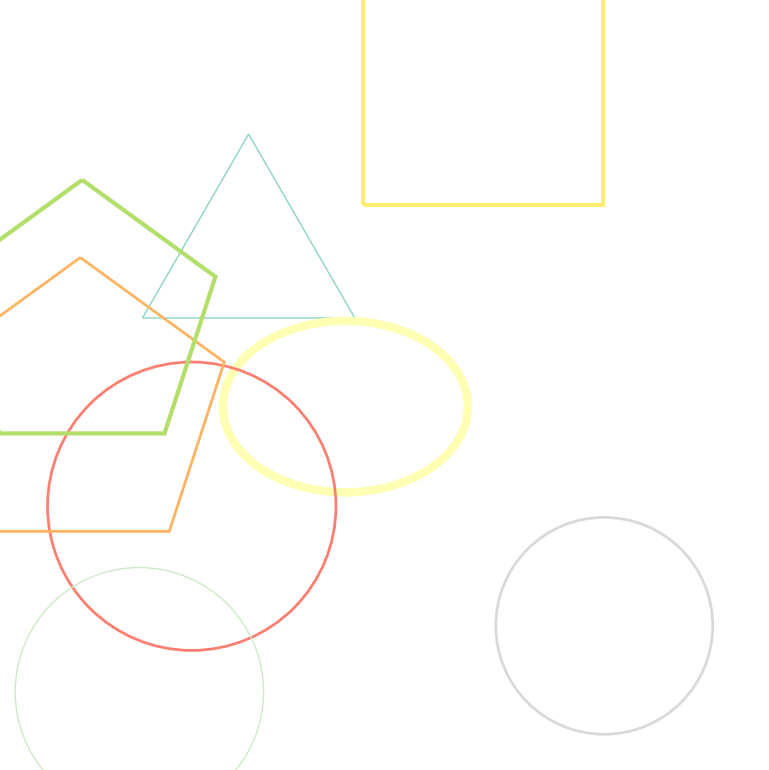[{"shape": "triangle", "thickness": 0.5, "radius": 0.8, "center": [0.323, 0.667]}, {"shape": "oval", "thickness": 3, "radius": 0.8, "center": [0.449, 0.472]}, {"shape": "circle", "thickness": 1, "radius": 0.94, "center": [0.249, 0.343]}, {"shape": "pentagon", "thickness": 1, "radius": 0.98, "center": [0.104, 0.469]}, {"shape": "pentagon", "thickness": 1.5, "radius": 0.91, "center": [0.107, 0.584]}, {"shape": "circle", "thickness": 1, "radius": 0.7, "center": [0.785, 0.187]}, {"shape": "circle", "thickness": 0.5, "radius": 0.81, "center": [0.181, 0.102]}, {"shape": "square", "thickness": 1.5, "radius": 0.78, "center": [0.627, 0.889]}]